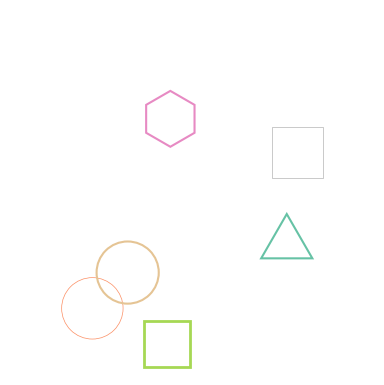[{"shape": "triangle", "thickness": 1.5, "radius": 0.38, "center": [0.745, 0.367]}, {"shape": "circle", "thickness": 0.5, "radius": 0.4, "center": [0.24, 0.199]}, {"shape": "hexagon", "thickness": 1.5, "radius": 0.36, "center": [0.442, 0.691]}, {"shape": "square", "thickness": 2, "radius": 0.3, "center": [0.434, 0.107]}, {"shape": "circle", "thickness": 1.5, "radius": 0.4, "center": [0.332, 0.292]}, {"shape": "square", "thickness": 0.5, "radius": 0.33, "center": [0.774, 0.603]}]